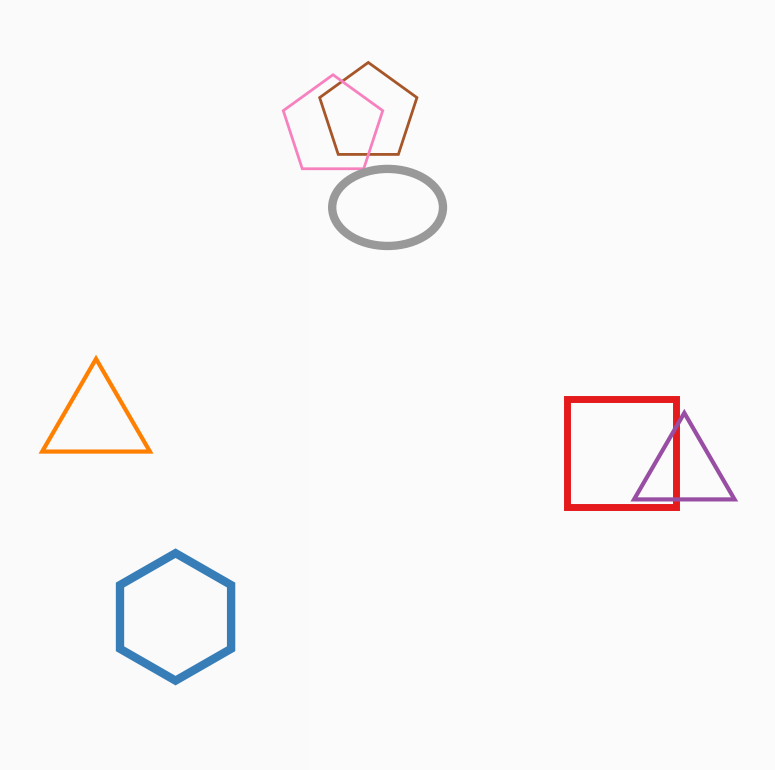[{"shape": "square", "thickness": 2.5, "radius": 0.35, "center": [0.802, 0.411]}, {"shape": "hexagon", "thickness": 3, "radius": 0.41, "center": [0.227, 0.199]}, {"shape": "triangle", "thickness": 1.5, "radius": 0.37, "center": [0.883, 0.389]}, {"shape": "triangle", "thickness": 1.5, "radius": 0.4, "center": [0.124, 0.454]}, {"shape": "pentagon", "thickness": 1, "radius": 0.33, "center": [0.475, 0.853]}, {"shape": "pentagon", "thickness": 1, "radius": 0.34, "center": [0.43, 0.835]}, {"shape": "oval", "thickness": 3, "radius": 0.36, "center": [0.5, 0.731]}]